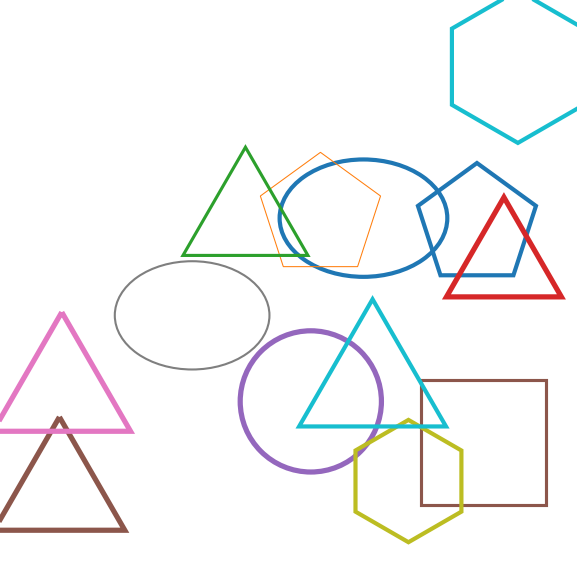[{"shape": "oval", "thickness": 2, "radius": 0.73, "center": [0.629, 0.621]}, {"shape": "pentagon", "thickness": 2, "radius": 0.54, "center": [0.826, 0.609]}, {"shape": "pentagon", "thickness": 0.5, "radius": 0.55, "center": [0.555, 0.626]}, {"shape": "triangle", "thickness": 1.5, "radius": 0.62, "center": [0.425, 0.619]}, {"shape": "triangle", "thickness": 2.5, "radius": 0.57, "center": [0.873, 0.543]}, {"shape": "circle", "thickness": 2.5, "radius": 0.61, "center": [0.538, 0.304]}, {"shape": "triangle", "thickness": 2.5, "radius": 0.65, "center": [0.103, 0.146]}, {"shape": "square", "thickness": 1.5, "radius": 0.54, "center": [0.837, 0.232]}, {"shape": "triangle", "thickness": 2.5, "radius": 0.69, "center": [0.107, 0.321]}, {"shape": "oval", "thickness": 1, "radius": 0.67, "center": [0.333, 0.453]}, {"shape": "hexagon", "thickness": 2, "radius": 0.53, "center": [0.707, 0.166]}, {"shape": "triangle", "thickness": 2, "radius": 0.73, "center": [0.645, 0.334]}, {"shape": "hexagon", "thickness": 2, "radius": 0.66, "center": [0.897, 0.884]}]